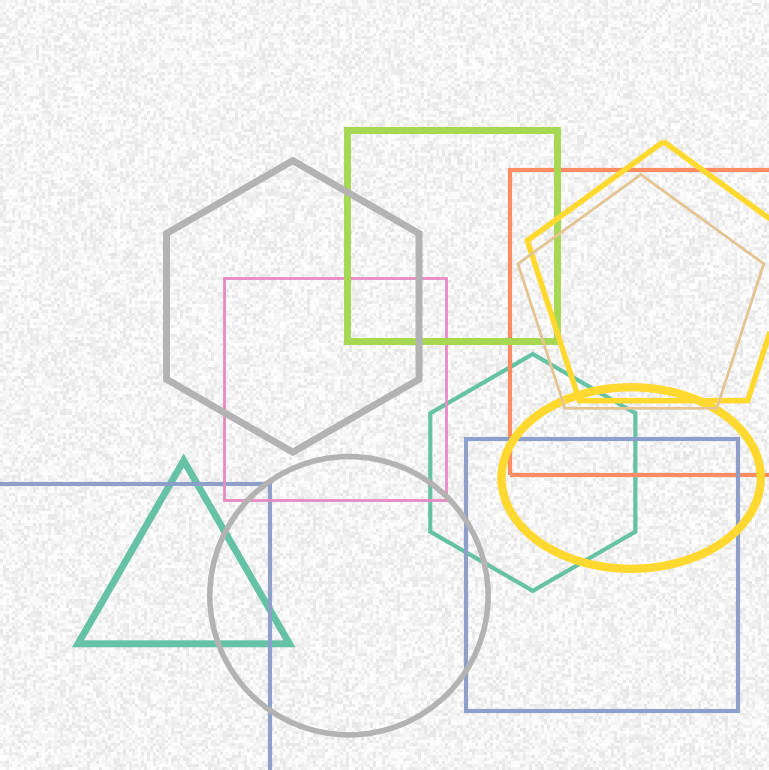[{"shape": "hexagon", "thickness": 1.5, "radius": 0.77, "center": [0.692, 0.386]}, {"shape": "triangle", "thickness": 2.5, "radius": 0.79, "center": [0.239, 0.243]}, {"shape": "square", "thickness": 1.5, "radius": 0.99, "center": [0.86, 0.581]}, {"shape": "square", "thickness": 1.5, "radius": 0.88, "center": [0.782, 0.253]}, {"shape": "square", "thickness": 1.5, "radius": 1.0, "center": [0.151, 0.172]}, {"shape": "square", "thickness": 1, "radius": 0.72, "center": [0.435, 0.495]}, {"shape": "square", "thickness": 2.5, "radius": 0.68, "center": [0.587, 0.694]}, {"shape": "pentagon", "thickness": 2, "radius": 0.93, "center": [0.862, 0.63]}, {"shape": "oval", "thickness": 3, "radius": 0.84, "center": [0.82, 0.379]}, {"shape": "pentagon", "thickness": 1, "radius": 0.84, "center": [0.832, 0.606]}, {"shape": "hexagon", "thickness": 2.5, "radius": 0.95, "center": [0.38, 0.602]}, {"shape": "circle", "thickness": 2, "radius": 0.9, "center": [0.453, 0.226]}]